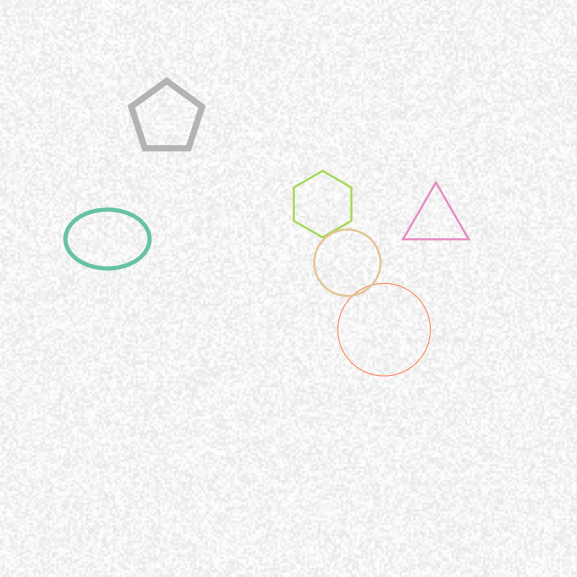[{"shape": "oval", "thickness": 2, "radius": 0.36, "center": [0.186, 0.585]}, {"shape": "circle", "thickness": 0.5, "radius": 0.4, "center": [0.665, 0.428]}, {"shape": "triangle", "thickness": 1, "radius": 0.33, "center": [0.755, 0.618]}, {"shape": "hexagon", "thickness": 1, "radius": 0.29, "center": [0.559, 0.646]}, {"shape": "circle", "thickness": 1, "radius": 0.29, "center": [0.601, 0.544]}, {"shape": "pentagon", "thickness": 3, "radius": 0.32, "center": [0.289, 0.794]}]